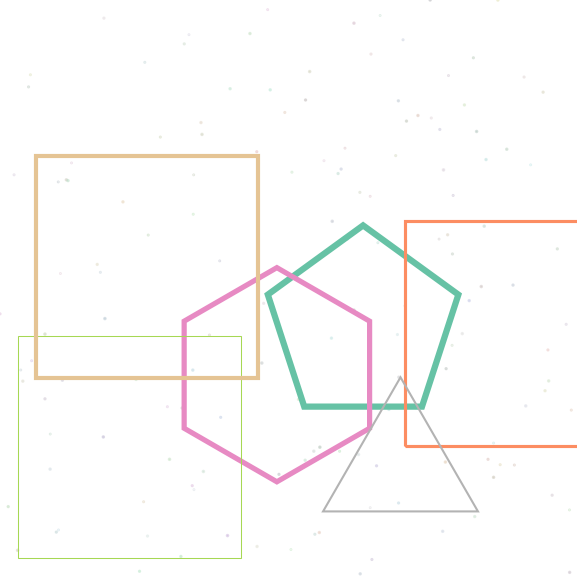[{"shape": "pentagon", "thickness": 3, "radius": 0.87, "center": [0.629, 0.435]}, {"shape": "square", "thickness": 1.5, "radius": 0.98, "center": [0.897, 0.422]}, {"shape": "hexagon", "thickness": 2.5, "radius": 0.93, "center": [0.479, 0.35]}, {"shape": "square", "thickness": 0.5, "radius": 0.96, "center": [0.224, 0.225]}, {"shape": "square", "thickness": 2, "radius": 0.96, "center": [0.254, 0.537]}, {"shape": "triangle", "thickness": 1, "radius": 0.77, "center": [0.694, 0.191]}]